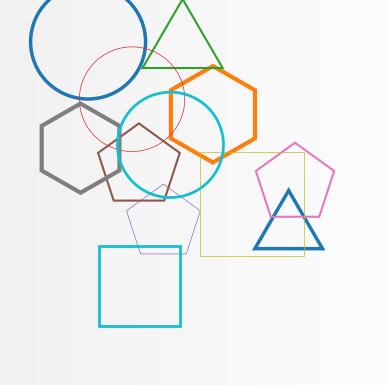[{"shape": "triangle", "thickness": 2.5, "radius": 0.5, "center": [0.745, 0.405]}, {"shape": "circle", "thickness": 2.5, "radius": 0.74, "center": [0.227, 0.891]}, {"shape": "hexagon", "thickness": 3, "radius": 0.63, "center": [0.549, 0.703]}, {"shape": "triangle", "thickness": 1.5, "radius": 0.6, "center": [0.471, 0.883]}, {"shape": "circle", "thickness": 0.5, "radius": 0.68, "center": [0.341, 0.742]}, {"shape": "pentagon", "thickness": 0.5, "radius": 0.5, "center": [0.422, 0.421]}, {"shape": "pentagon", "thickness": 1.5, "radius": 0.55, "center": [0.359, 0.569]}, {"shape": "pentagon", "thickness": 1.5, "radius": 0.53, "center": [0.761, 0.523]}, {"shape": "hexagon", "thickness": 3, "radius": 0.58, "center": [0.208, 0.615]}, {"shape": "square", "thickness": 0.5, "radius": 0.67, "center": [0.65, 0.47]}, {"shape": "square", "thickness": 2, "radius": 0.52, "center": [0.361, 0.258]}, {"shape": "circle", "thickness": 2, "radius": 0.68, "center": [0.44, 0.624]}]